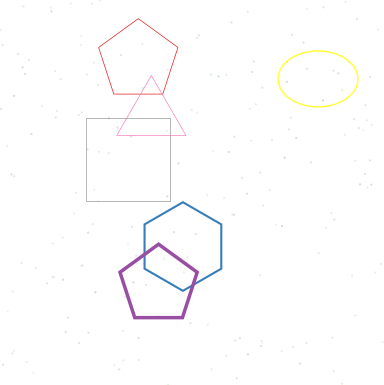[{"shape": "pentagon", "thickness": 0.5, "radius": 0.54, "center": [0.359, 0.843]}, {"shape": "hexagon", "thickness": 1.5, "radius": 0.58, "center": [0.475, 0.36]}, {"shape": "pentagon", "thickness": 2.5, "radius": 0.53, "center": [0.412, 0.26]}, {"shape": "oval", "thickness": 1, "radius": 0.52, "center": [0.826, 0.795]}, {"shape": "triangle", "thickness": 0.5, "radius": 0.52, "center": [0.393, 0.7]}, {"shape": "square", "thickness": 0.5, "radius": 0.54, "center": [0.333, 0.585]}]